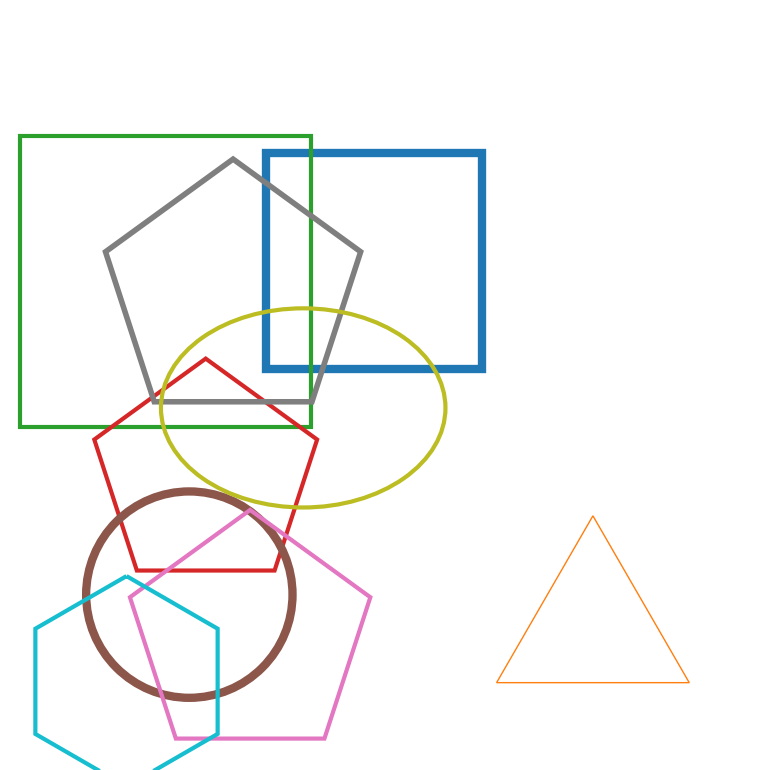[{"shape": "square", "thickness": 3, "radius": 0.7, "center": [0.486, 0.661]}, {"shape": "triangle", "thickness": 0.5, "radius": 0.72, "center": [0.77, 0.186]}, {"shape": "square", "thickness": 1.5, "radius": 0.94, "center": [0.215, 0.634]}, {"shape": "pentagon", "thickness": 1.5, "radius": 0.76, "center": [0.267, 0.382]}, {"shape": "circle", "thickness": 3, "radius": 0.67, "center": [0.246, 0.228]}, {"shape": "pentagon", "thickness": 1.5, "radius": 0.82, "center": [0.325, 0.174]}, {"shape": "pentagon", "thickness": 2, "radius": 0.87, "center": [0.303, 0.619]}, {"shape": "oval", "thickness": 1.5, "radius": 0.92, "center": [0.394, 0.47]}, {"shape": "hexagon", "thickness": 1.5, "radius": 0.68, "center": [0.164, 0.115]}]